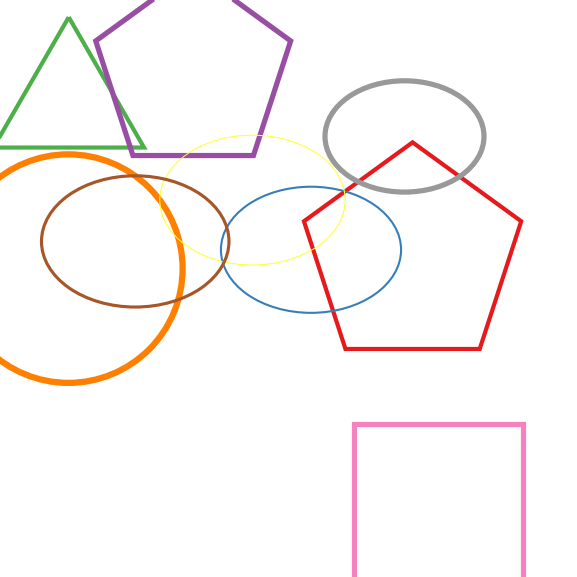[{"shape": "pentagon", "thickness": 2, "radius": 0.99, "center": [0.714, 0.555]}, {"shape": "oval", "thickness": 1, "radius": 0.78, "center": [0.539, 0.567]}, {"shape": "triangle", "thickness": 2, "radius": 0.75, "center": [0.119, 0.819]}, {"shape": "pentagon", "thickness": 2.5, "radius": 0.89, "center": [0.335, 0.873]}, {"shape": "circle", "thickness": 3, "radius": 0.99, "center": [0.118, 0.534]}, {"shape": "oval", "thickness": 0.5, "radius": 0.8, "center": [0.437, 0.653]}, {"shape": "oval", "thickness": 1.5, "radius": 0.81, "center": [0.234, 0.581]}, {"shape": "square", "thickness": 2.5, "radius": 0.73, "center": [0.759, 0.118]}, {"shape": "oval", "thickness": 2.5, "radius": 0.69, "center": [0.7, 0.763]}]